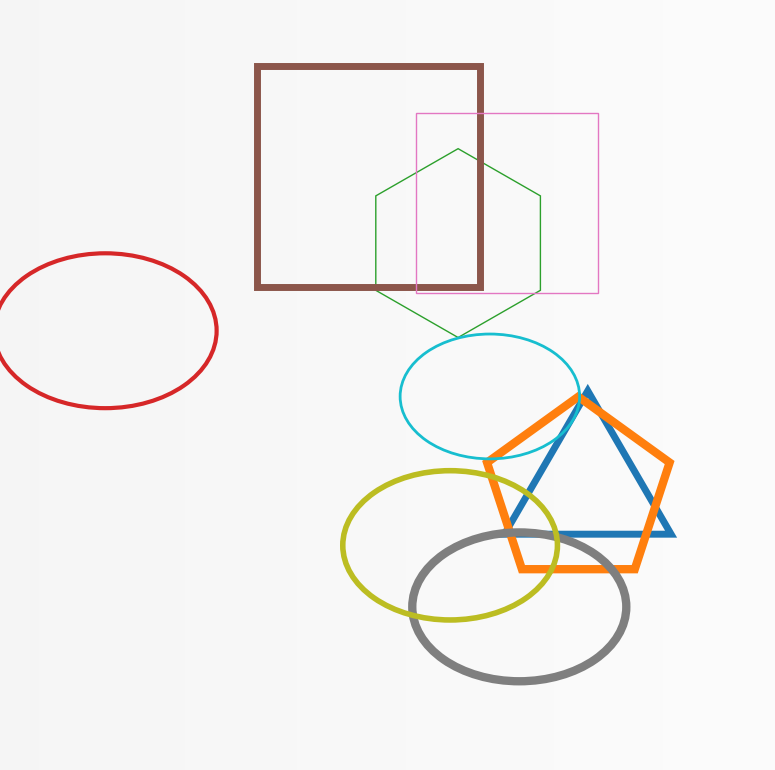[{"shape": "triangle", "thickness": 2.5, "radius": 0.62, "center": [0.758, 0.368]}, {"shape": "pentagon", "thickness": 3, "radius": 0.62, "center": [0.746, 0.361]}, {"shape": "hexagon", "thickness": 0.5, "radius": 0.61, "center": [0.591, 0.684]}, {"shape": "oval", "thickness": 1.5, "radius": 0.72, "center": [0.136, 0.57]}, {"shape": "square", "thickness": 2.5, "radius": 0.72, "center": [0.475, 0.77]}, {"shape": "square", "thickness": 0.5, "radius": 0.59, "center": [0.654, 0.736]}, {"shape": "oval", "thickness": 3, "radius": 0.69, "center": [0.67, 0.212]}, {"shape": "oval", "thickness": 2, "radius": 0.69, "center": [0.581, 0.292]}, {"shape": "oval", "thickness": 1, "radius": 0.58, "center": [0.632, 0.485]}]